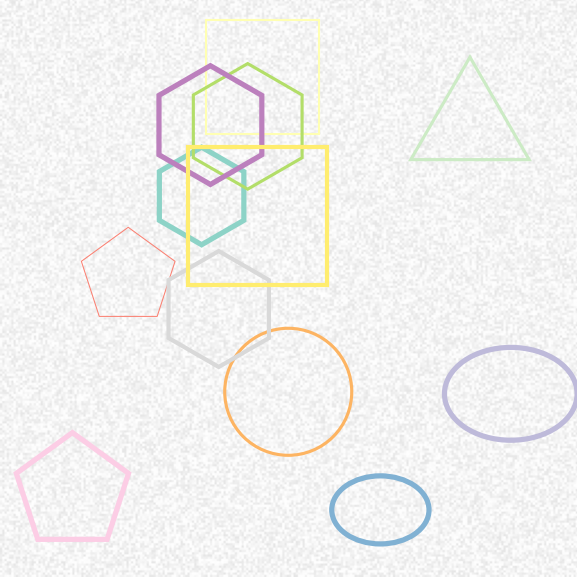[{"shape": "hexagon", "thickness": 2.5, "radius": 0.42, "center": [0.349, 0.66]}, {"shape": "square", "thickness": 1, "radius": 0.49, "center": [0.455, 0.866]}, {"shape": "oval", "thickness": 2.5, "radius": 0.57, "center": [0.884, 0.317]}, {"shape": "pentagon", "thickness": 0.5, "radius": 0.43, "center": [0.222, 0.52]}, {"shape": "oval", "thickness": 2.5, "radius": 0.42, "center": [0.659, 0.116]}, {"shape": "circle", "thickness": 1.5, "radius": 0.55, "center": [0.499, 0.321]}, {"shape": "hexagon", "thickness": 1.5, "radius": 0.54, "center": [0.429, 0.78]}, {"shape": "pentagon", "thickness": 2.5, "radius": 0.51, "center": [0.125, 0.148]}, {"shape": "hexagon", "thickness": 2, "radius": 0.5, "center": [0.379, 0.464]}, {"shape": "hexagon", "thickness": 2.5, "radius": 0.51, "center": [0.364, 0.783]}, {"shape": "triangle", "thickness": 1.5, "radius": 0.59, "center": [0.814, 0.782]}, {"shape": "square", "thickness": 2, "radius": 0.6, "center": [0.446, 0.625]}]